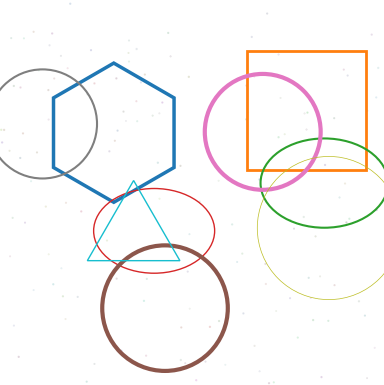[{"shape": "hexagon", "thickness": 2.5, "radius": 0.9, "center": [0.296, 0.655]}, {"shape": "square", "thickness": 2, "radius": 0.77, "center": [0.795, 0.713]}, {"shape": "oval", "thickness": 1.5, "radius": 0.83, "center": [0.842, 0.524]}, {"shape": "oval", "thickness": 1, "radius": 0.79, "center": [0.4, 0.4]}, {"shape": "circle", "thickness": 3, "radius": 0.82, "center": [0.429, 0.2]}, {"shape": "circle", "thickness": 3, "radius": 0.75, "center": [0.682, 0.657]}, {"shape": "circle", "thickness": 1.5, "radius": 0.71, "center": [0.11, 0.678]}, {"shape": "circle", "thickness": 0.5, "radius": 0.93, "center": [0.854, 0.408]}, {"shape": "triangle", "thickness": 1, "radius": 0.69, "center": [0.347, 0.392]}]